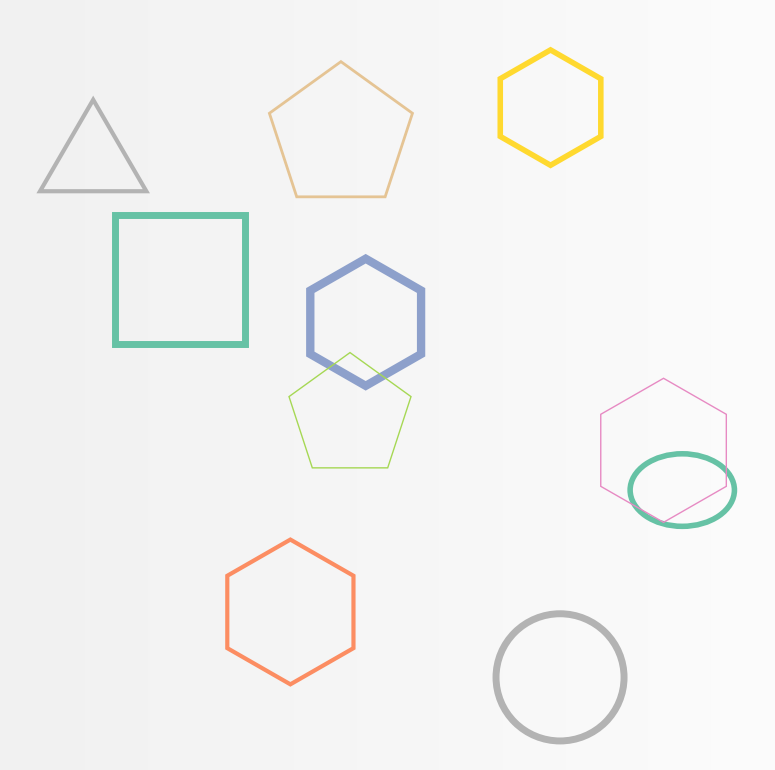[{"shape": "oval", "thickness": 2, "radius": 0.34, "center": [0.88, 0.364]}, {"shape": "square", "thickness": 2.5, "radius": 0.42, "center": [0.233, 0.637]}, {"shape": "hexagon", "thickness": 1.5, "radius": 0.47, "center": [0.375, 0.205]}, {"shape": "hexagon", "thickness": 3, "radius": 0.41, "center": [0.472, 0.581]}, {"shape": "hexagon", "thickness": 0.5, "radius": 0.47, "center": [0.856, 0.415]}, {"shape": "pentagon", "thickness": 0.5, "radius": 0.41, "center": [0.452, 0.459]}, {"shape": "hexagon", "thickness": 2, "radius": 0.37, "center": [0.71, 0.86]}, {"shape": "pentagon", "thickness": 1, "radius": 0.49, "center": [0.44, 0.823]}, {"shape": "circle", "thickness": 2.5, "radius": 0.41, "center": [0.723, 0.12]}, {"shape": "triangle", "thickness": 1.5, "radius": 0.4, "center": [0.12, 0.791]}]